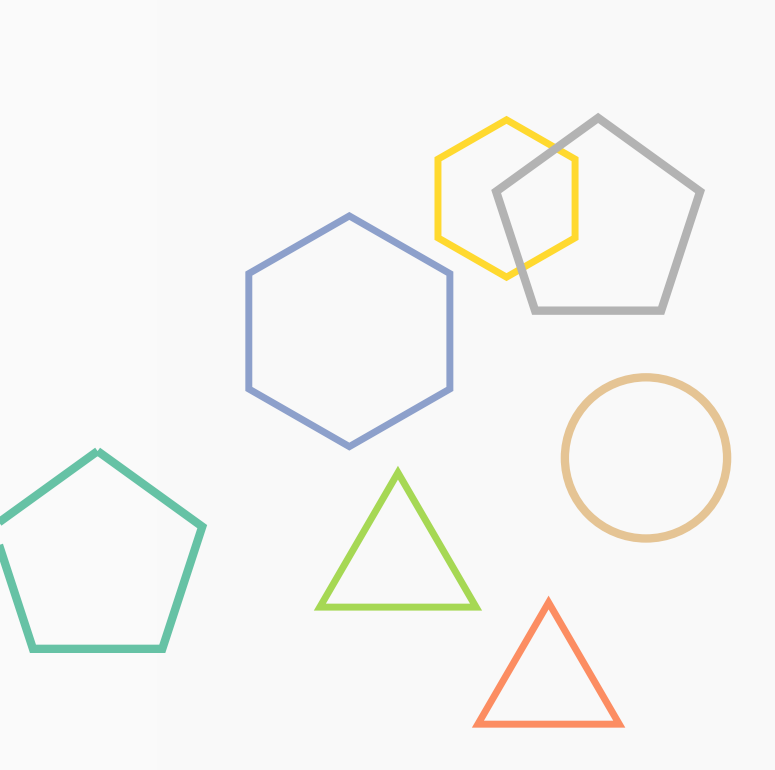[{"shape": "pentagon", "thickness": 3, "radius": 0.71, "center": [0.126, 0.272]}, {"shape": "triangle", "thickness": 2.5, "radius": 0.53, "center": [0.708, 0.112]}, {"shape": "hexagon", "thickness": 2.5, "radius": 0.75, "center": [0.451, 0.57]}, {"shape": "triangle", "thickness": 2.5, "radius": 0.58, "center": [0.513, 0.27]}, {"shape": "hexagon", "thickness": 2.5, "radius": 0.51, "center": [0.654, 0.742]}, {"shape": "circle", "thickness": 3, "radius": 0.52, "center": [0.834, 0.405]}, {"shape": "pentagon", "thickness": 3, "radius": 0.69, "center": [0.772, 0.709]}]